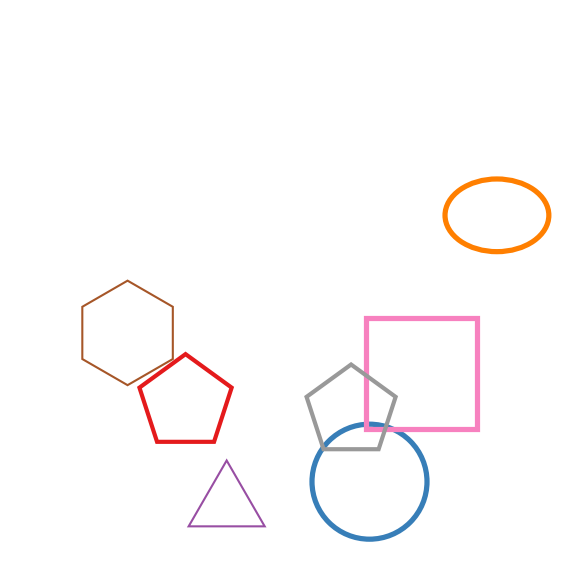[{"shape": "pentagon", "thickness": 2, "radius": 0.42, "center": [0.321, 0.302]}, {"shape": "circle", "thickness": 2.5, "radius": 0.5, "center": [0.64, 0.165]}, {"shape": "triangle", "thickness": 1, "radius": 0.38, "center": [0.392, 0.126]}, {"shape": "oval", "thickness": 2.5, "radius": 0.45, "center": [0.86, 0.626]}, {"shape": "hexagon", "thickness": 1, "radius": 0.45, "center": [0.221, 0.423]}, {"shape": "square", "thickness": 2.5, "radius": 0.48, "center": [0.73, 0.352]}, {"shape": "pentagon", "thickness": 2, "radius": 0.41, "center": [0.608, 0.287]}]